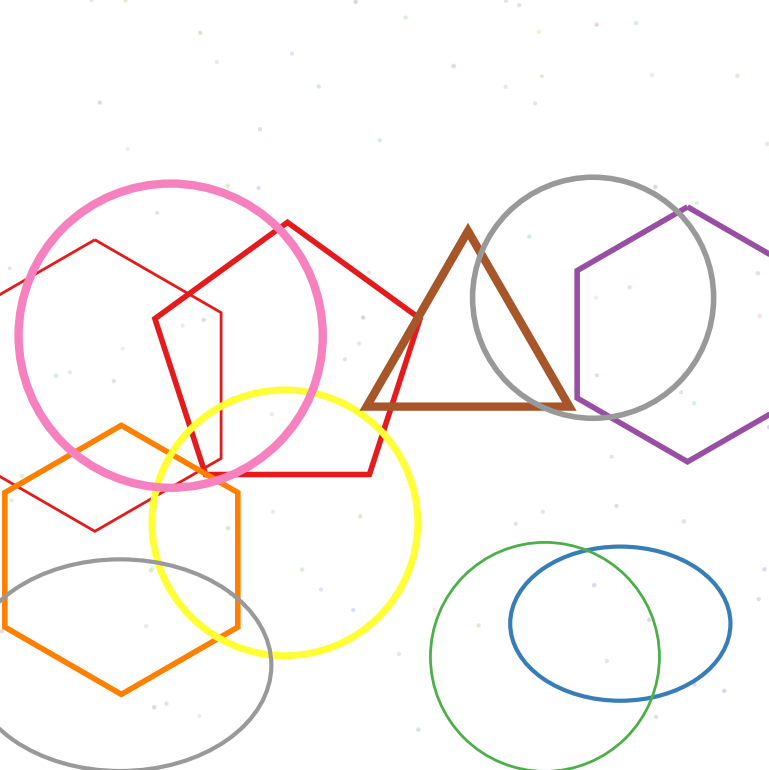[{"shape": "hexagon", "thickness": 1, "radius": 0.95, "center": [0.123, 0.499]}, {"shape": "pentagon", "thickness": 2, "radius": 0.91, "center": [0.373, 0.53]}, {"shape": "oval", "thickness": 1.5, "radius": 0.72, "center": [0.806, 0.19]}, {"shape": "circle", "thickness": 1, "radius": 0.74, "center": [0.708, 0.147]}, {"shape": "hexagon", "thickness": 2, "radius": 0.83, "center": [0.893, 0.566]}, {"shape": "hexagon", "thickness": 2, "radius": 0.87, "center": [0.158, 0.273]}, {"shape": "circle", "thickness": 2.5, "radius": 0.86, "center": [0.37, 0.321]}, {"shape": "triangle", "thickness": 3, "radius": 0.76, "center": [0.608, 0.548]}, {"shape": "circle", "thickness": 3, "radius": 0.99, "center": [0.222, 0.564]}, {"shape": "circle", "thickness": 2, "radius": 0.78, "center": [0.77, 0.613]}, {"shape": "oval", "thickness": 1.5, "radius": 0.98, "center": [0.156, 0.136]}]